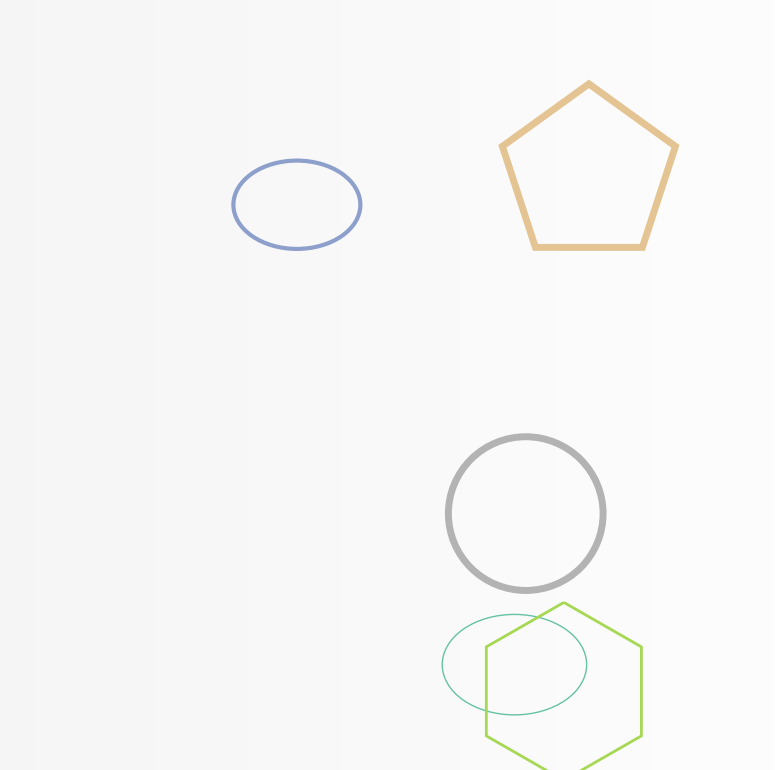[{"shape": "oval", "thickness": 0.5, "radius": 0.47, "center": [0.664, 0.137]}, {"shape": "oval", "thickness": 1.5, "radius": 0.41, "center": [0.383, 0.734]}, {"shape": "hexagon", "thickness": 1, "radius": 0.58, "center": [0.728, 0.102]}, {"shape": "pentagon", "thickness": 2.5, "radius": 0.59, "center": [0.76, 0.774]}, {"shape": "circle", "thickness": 2.5, "radius": 0.5, "center": [0.678, 0.333]}]